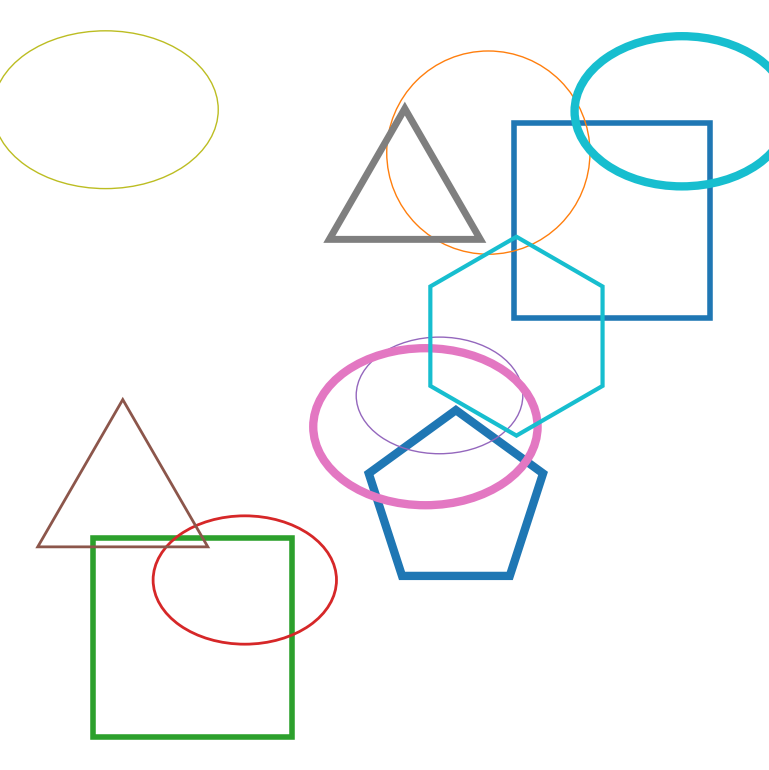[{"shape": "pentagon", "thickness": 3, "radius": 0.6, "center": [0.592, 0.348]}, {"shape": "square", "thickness": 2, "radius": 0.63, "center": [0.795, 0.714]}, {"shape": "circle", "thickness": 0.5, "radius": 0.66, "center": [0.634, 0.802]}, {"shape": "square", "thickness": 2, "radius": 0.65, "center": [0.25, 0.172]}, {"shape": "oval", "thickness": 1, "radius": 0.6, "center": [0.318, 0.247]}, {"shape": "oval", "thickness": 0.5, "radius": 0.54, "center": [0.571, 0.486]}, {"shape": "triangle", "thickness": 1, "radius": 0.64, "center": [0.159, 0.354]}, {"shape": "oval", "thickness": 3, "radius": 0.73, "center": [0.552, 0.446]}, {"shape": "triangle", "thickness": 2.5, "radius": 0.57, "center": [0.526, 0.746]}, {"shape": "oval", "thickness": 0.5, "radius": 0.73, "center": [0.137, 0.858]}, {"shape": "hexagon", "thickness": 1.5, "radius": 0.65, "center": [0.671, 0.563]}, {"shape": "oval", "thickness": 3, "radius": 0.7, "center": [0.886, 0.855]}]